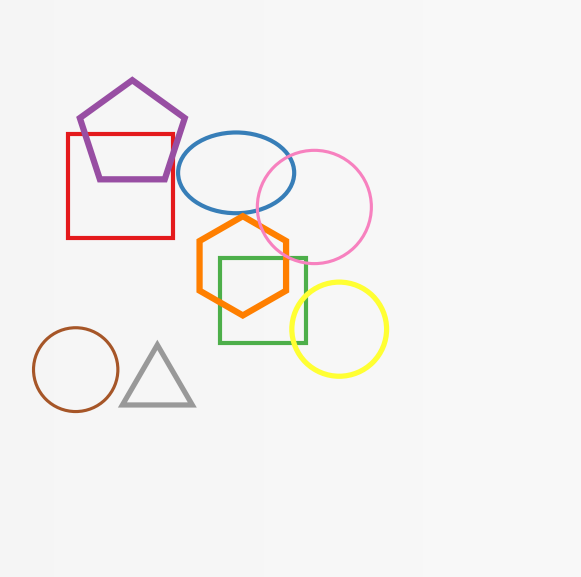[{"shape": "square", "thickness": 2, "radius": 0.45, "center": [0.207, 0.677]}, {"shape": "oval", "thickness": 2, "radius": 0.5, "center": [0.406, 0.7]}, {"shape": "square", "thickness": 2, "radius": 0.37, "center": [0.452, 0.479]}, {"shape": "pentagon", "thickness": 3, "radius": 0.47, "center": [0.228, 0.765]}, {"shape": "hexagon", "thickness": 3, "radius": 0.43, "center": [0.418, 0.539]}, {"shape": "circle", "thickness": 2.5, "radius": 0.41, "center": [0.584, 0.429]}, {"shape": "circle", "thickness": 1.5, "radius": 0.36, "center": [0.13, 0.359]}, {"shape": "circle", "thickness": 1.5, "radius": 0.49, "center": [0.541, 0.641]}, {"shape": "triangle", "thickness": 2.5, "radius": 0.35, "center": [0.271, 0.333]}]